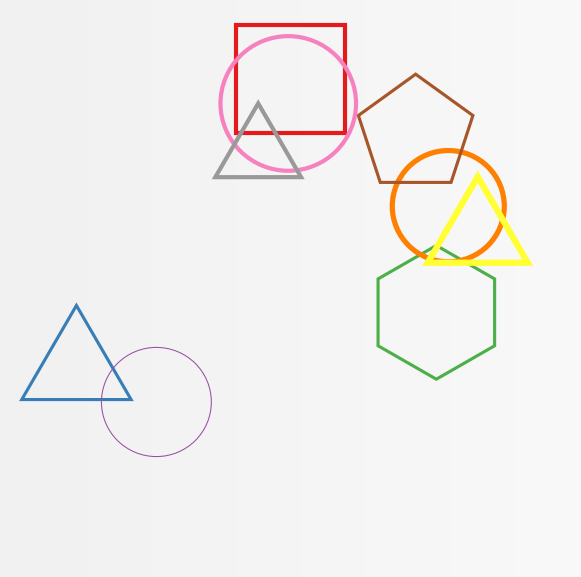[{"shape": "square", "thickness": 2, "radius": 0.47, "center": [0.5, 0.862]}, {"shape": "triangle", "thickness": 1.5, "radius": 0.54, "center": [0.131, 0.362]}, {"shape": "hexagon", "thickness": 1.5, "radius": 0.58, "center": [0.751, 0.458]}, {"shape": "circle", "thickness": 0.5, "radius": 0.47, "center": [0.269, 0.303]}, {"shape": "circle", "thickness": 2.5, "radius": 0.48, "center": [0.771, 0.642]}, {"shape": "triangle", "thickness": 3, "radius": 0.5, "center": [0.822, 0.594]}, {"shape": "pentagon", "thickness": 1.5, "radius": 0.52, "center": [0.715, 0.767]}, {"shape": "circle", "thickness": 2, "radius": 0.58, "center": [0.496, 0.82]}, {"shape": "triangle", "thickness": 2, "radius": 0.43, "center": [0.444, 0.735]}]